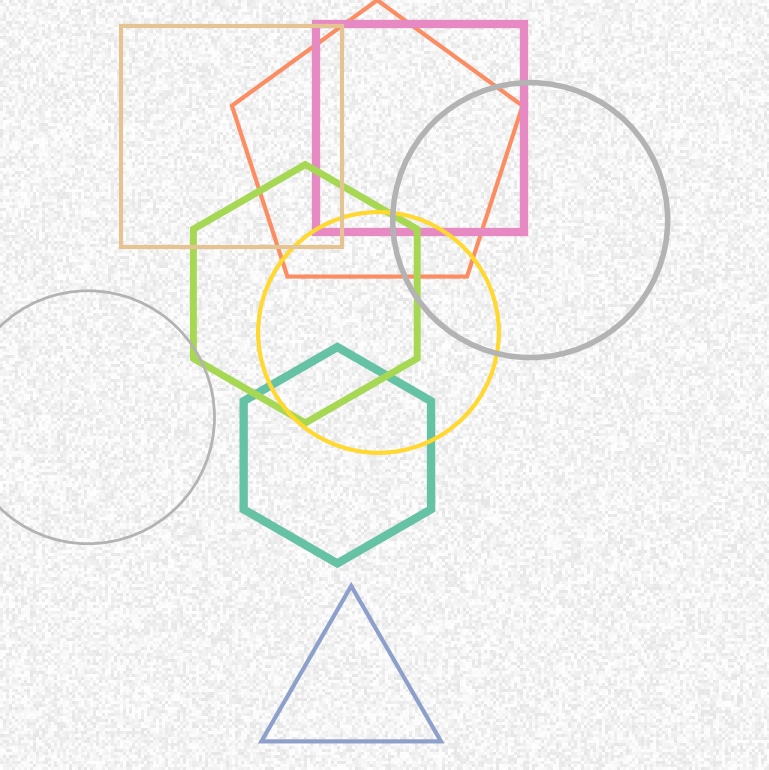[{"shape": "hexagon", "thickness": 3, "radius": 0.7, "center": [0.438, 0.409]}, {"shape": "pentagon", "thickness": 1.5, "radius": 0.99, "center": [0.49, 0.801]}, {"shape": "triangle", "thickness": 1.5, "radius": 0.67, "center": [0.456, 0.104]}, {"shape": "square", "thickness": 3, "radius": 0.68, "center": [0.545, 0.834]}, {"shape": "hexagon", "thickness": 2.5, "radius": 0.84, "center": [0.396, 0.618]}, {"shape": "circle", "thickness": 1.5, "radius": 0.78, "center": [0.492, 0.568]}, {"shape": "square", "thickness": 1.5, "radius": 0.72, "center": [0.301, 0.822]}, {"shape": "circle", "thickness": 2, "radius": 0.89, "center": [0.689, 0.714]}, {"shape": "circle", "thickness": 1, "radius": 0.82, "center": [0.114, 0.458]}]